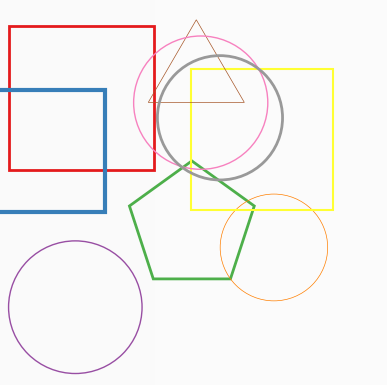[{"shape": "square", "thickness": 2, "radius": 0.94, "center": [0.209, 0.745]}, {"shape": "square", "thickness": 3, "radius": 0.79, "center": [0.113, 0.608]}, {"shape": "pentagon", "thickness": 2, "radius": 0.85, "center": [0.495, 0.413]}, {"shape": "circle", "thickness": 1, "radius": 0.86, "center": [0.194, 0.202]}, {"shape": "circle", "thickness": 0.5, "radius": 0.69, "center": [0.707, 0.357]}, {"shape": "square", "thickness": 1.5, "radius": 0.92, "center": [0.676, 0.638]}, {"shape": "triangle", "thickness": 0.5, "radius": 0.72, "center": [0.507, 0.806]}, {"shape": "circle", "thickness": 1, "radius": 0.87, "center": [0.518, 0.733]}, {"shape": "circle", "thickness": 2, "radius": 0.81, "center": [0.568, 0.694]}]